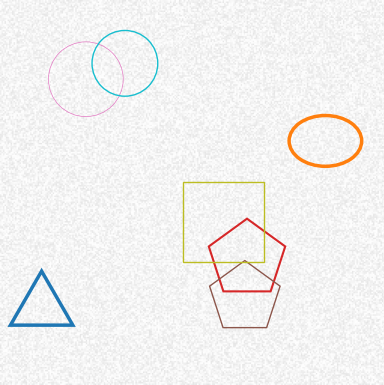[{"shape": "triangle", "thickness": 2.5, "radius": 0.47, "center": [0.108, 0.202]}, {"shape": "oval", "thickness": 2.5, "radius": 0.47, "center": [0.845, 0.634]}, {"shape": "pentagon", "thickness": 1.5, "radius": 0.52, "center": [0.642, 0.328]}, {"shape": "pentagon", "thickness": 1, "radius": 0.48, "center": [0.636, 0.227]}, {"shape": "circle", "thickness": 0.5, "radius": 0.49, "center": [0.223, 0.794]}, {"shape": "square", "thickness": 1, "radius": 0.52, "center": [0.58, 0.423]}, {"shape": "circle", "thickness": 1, "radius": 0.43, "center": [0.324, 0.836]}]